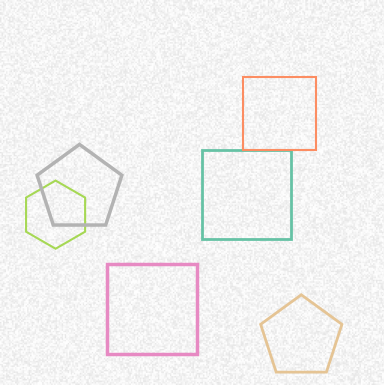[{"shape": "square", "thickness": 2, "radius": 0.58, "center": [0.64, 0.495]}, {"shape": "square", "thickness": 1.5, "radius": 0.47, "center": [0.726, 0.706]}, {"shape": "square", "thickness": 2.5, "radius": 0.58, "center": [0.395, 0.198]}, {"shape": "hexagon", "thickness": 1.5, "radius": 0.44, "center": [0.144, 0.442]}, {"shape": "pentagon", "thickness": 2, "radius": 0.56, "center": [0.783, 0.123]}, {"shape": "pentagon", "thickness": 2.5, "radius": 0.58, "center": [0.206, 0.509]}]